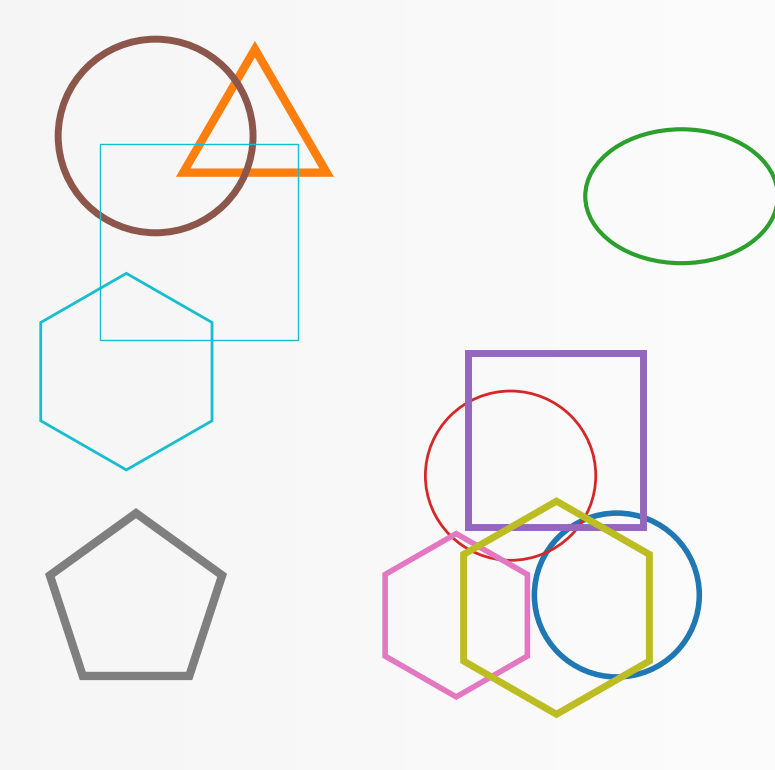[{"shape": "circle", "thickness": 2, "radius": 0.53, "center": [0.796, 0.227]}, {"shape": "triangle", "thickness": 3, "radius": 0.53, "center": [0.329, 0.829]}, {"shape": "oval", "thickness": 1.5, "radius": 0.62, "center": [0.879, 0.745]}, {"shape": "circle", "thickness": 1, "radius": 0.55, "center": [0.659, 0.382]}, {"shape": "square", "thickness": 2.5, "radius": 0.57, "center": [0.716, 0.429]}, {"shape": "circle", "thickness": 2.5, "radius": 0.63, "center": [0.201, 0.823]}, {"shape": "hexagon", "thickness": 2, "radius": 0.53, "center": [0.589, 0.201]}, {"shape": "pentagon", "thickness": 3, "radius": 0.58, "center": [0.175, 0.217]}, {"shape": "hexagon", "thickness": 2.5, "radius": 0.69, "center": [0.718, 0.211]}, {"shape": "hexagon", "thickness": 1, "radius": 0.64, "center": [0.163, 0.517]}, {"shape": "square", "thickness": 0.5, "radius": 0.64, "center": [0.257, 0.686]}]